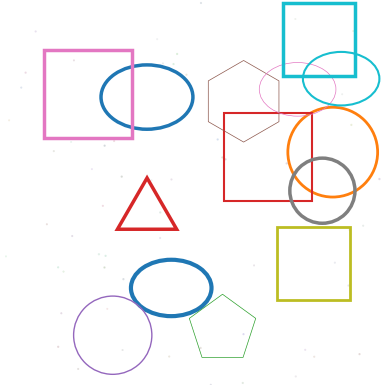[{"shape": "oval", "thickness": 3, "radius": 0.52, "center": [0.445, 0.252]}, {"shape": "oval", "thickness": 2.5, "radius": 0.6, "center": [0.382, 0.748]}, {"shape": "circle", "thickness": 2, "radius": 0.58, "center": [0.864, 0.605]}, {"shape": "pentagon", "thickness": 0.5, "radius": 0.45, "center": [0.578, 0.145]}, {"shape": "square", "thickness": 1.5, "radius": 0.57, "center": [0.696, 0.592]}, {"shape": "triangle", "thickness": 2.5, "radius": 0.44, "center": [0.382, 0.449]}, {"shape": "circle", "thickness": 1, "radius": 0.51, "center": [0.293, 0.129]}, {"shape": "hexagon", "thickness": 0.5, "radius": 0.53, "center": [0.633, 0.737]}, {"shape": "square", "thickness": 2.5, "radius": 0.57, "center": [0.228, 0.756]}, {"shape": "oval", "thickness": 0.5, "radius": 0.5, "center": [0.773, 0.768]}, {"shape": "circle", "thickness": 2.5, "radius": 0.42, "center": [0.837, 0.505]}, {"shape": "square", "thickness": 2, "radius": 0.47, "center": [0.814, 0.316]}, {"shape": "oval", "thickness": 1.5, "radius": 0.5, "center": [0.886, 0.796]}, {"shape": "square", "thickness": 2.5, "radius": 0.47, "center": [0.829, 0.898]}]